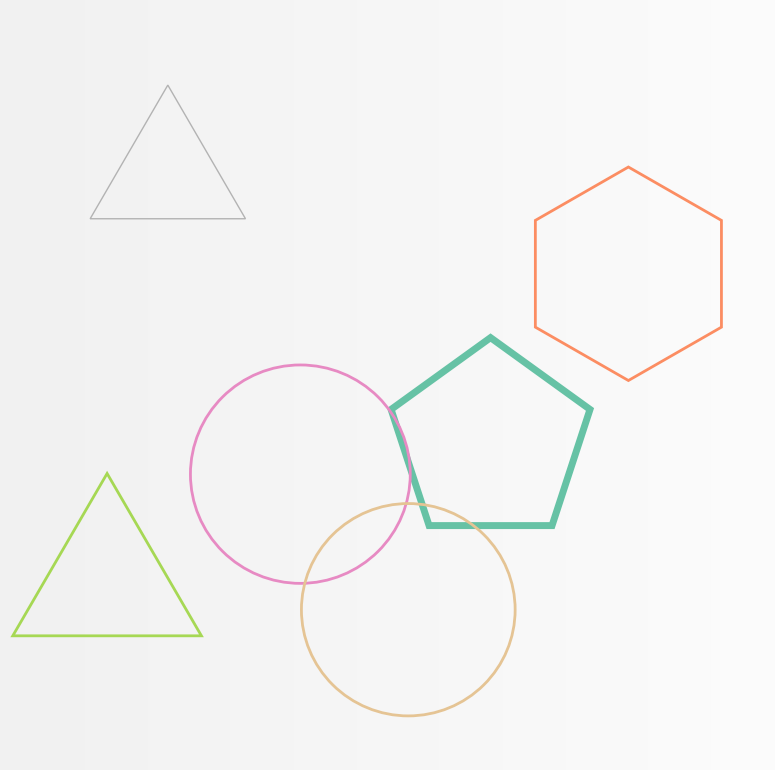[{"shape": "pentagon", "thickness": 2.5, "radius": 0.67, "center": [0.633, 0.427]}, {"shape": "hexagon", "thickness": 1, "radius": 0.69, "center": [0.811, 0.644]}, {"shape": "circle", "thickness": 1, "radius": 0.71, "center": [0.388, 0.384]}, {"shape": "triangle", "thickness": 1, "radius": 0.7, "center": [0.138, 0.245]}, {"shape": "circle", "thickness": 1, "radius": 0.69, "center": [0.527, 0.208]}, {"shape": "triangle", "thickness": 0.5, "radius": 0.58, "center": [0.217, 0.774]}]